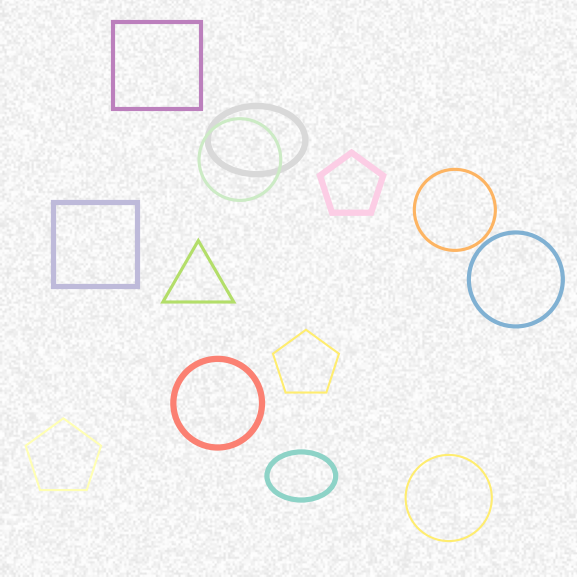[{"shape": "oval", "thickness": 2.5, "radius": 0.3, "center": [0.522, 0.175]}, {"shape": "pentagon", "thickness": 1, "radius": 0.34, "center": [0.11, 0.206]}, {"shape": "square", "thickness": 2.5, "radius": 0.36, "center": [0.164, 0.576]}, {"shape": "circle", "thickness": 3, "radius": 0.38, "center": [0.377, 0.301]}, {"shape": "circle", "thickness": 2, "radius": 0.41, "center": [0.893, 0.515]}, {"shape": "circle", "thickness": 1.5, "radius": 0.35, "center": [0.788, 0.636]}, {"shape": "triangle", "thickness": 1.5, "radius": 0.35, "center": [0.343, 0.512]}, {"shape": "pentagon", "thickness": 3, "radius": 0.29, "center": [0.609, 0.677]}, {"shape": "oval", "thickness": 3, "radius": 0.42, "center": [0.444, 0.757]}, {"shape": "square", "thickness": 2, "radius": 0.38, "center": [0.272, 0.886]}, {"shape": "circle", "thickness": 1.5, "radius": 0.35, "center": [0.415, 0.723]}, {"shape": "pentagon", "thickness": 1, "radius": 0.3, "center": [0.53, 0.368]}, {"shape": "circle", "thickness": 1, "radius": 0.37, "center": [0.777, 0.137]}]